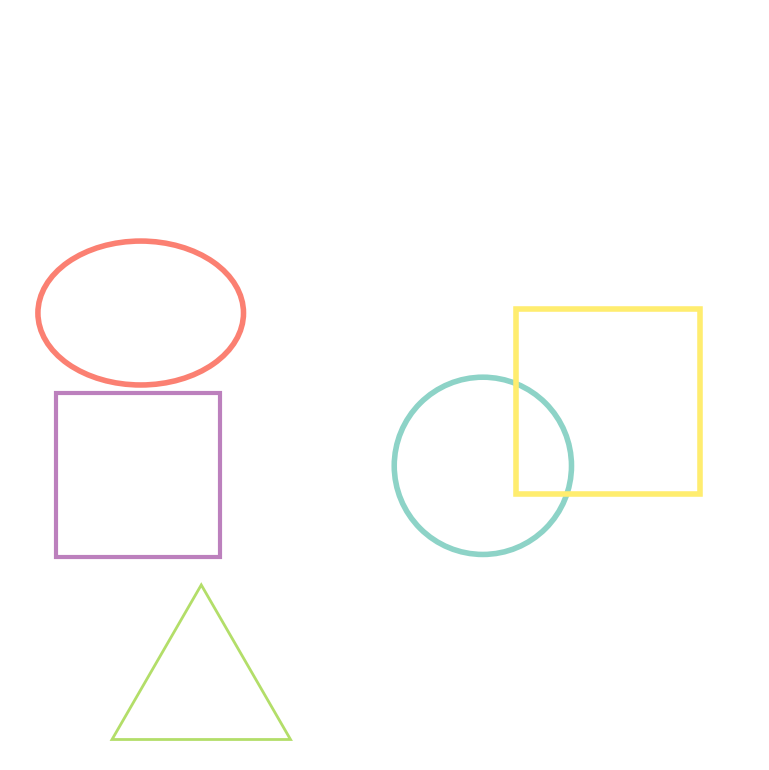[{"shape": "circle", "thickness": 2, "radius": 0.58, "center": [0.627, 0.395]}, {"shape": "oval", "thickness": 2, "radius": 0.67, "center": [0.183, 0.593]}, {"shape": "triangle", "thickness": 1, "radius": 0.67, "center": [0.261, 0.107]}, {"shape": "square", "thickness": 1.5, "radius": 0.53, "center": [0.179, 0.383]}, {"shape": "square", "thickness": 2, "radius": 0.6, "center": [0.79, 0.479]}]